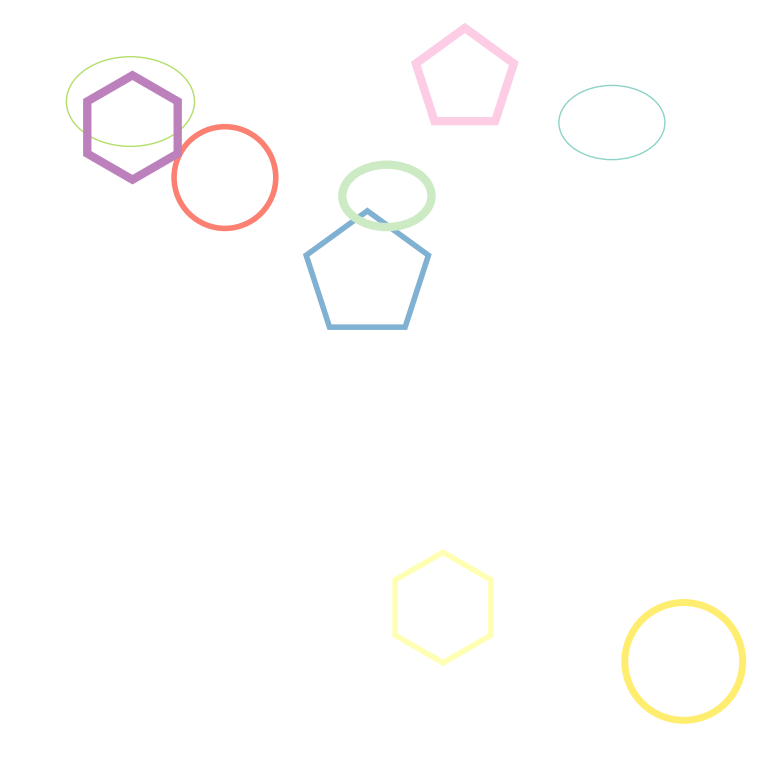[{"shape": "oval", "thickness": 0.5, "radius": 0.34, "center": [0.795, 0.841]}, {"shape": "hexagon", "thickness": 2, "radius": 0.36, "center": [0.575, 0.211]}, {"shape": "circle", "thickness": 2, "radius": 0.33, "center": [0.292, 0.769]}, {"shape": "pentagon", "thickness": 2, "radius": 0.42, "center": [0.477, 0.643]}, {"shape": "oval", "thickness": 0.5, "radius": 0.42, "center": [0.169, 0.868]}, {"shape": "pentagon", "thickness": 3, "radius": 0.33, "center": [0.604, 0.897]}, {"shape": "hexagon", "thickness": 3, "radius": 0.34, "center": [0.172, 0.834]}, {"shape": "oval", "thickness": 3, "radius": 0.29, "center": [0.502, 0.746]}, {"shape": "circle", "thickness": 2.5, "radius": 0.38, "center": [0.888, 0.141]}]